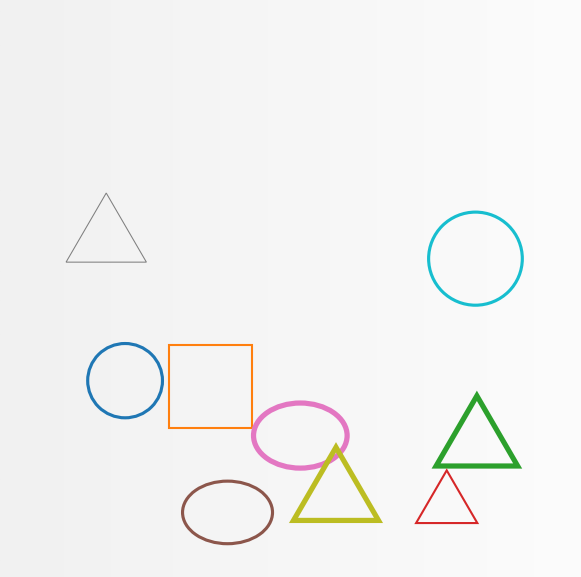[{"shape": "circle", "thickness": 1.5, "radius": 0.32, "center": [0.215, 0.34]}, {"shape": "square", "thickness": 1, "radius": 0.36, "center": [0.362, 0.33]}, {"shape": "triangle", "thickness": 2.5, "radius": 0.41, "center": [0.82, 0.233]}, {"shape": "triangle", "thickness": 1, "radius": 0.3, "center": [0.769, 0.124]}, {"shape": "oval", "thickness": 1.5, "radius": 0.39, "center": [0.391, 0.112]}, {"shape": "oval", "thickness": 2.5, "radius": 0.4, "center": [0.517, 0.245]}, {"shape": "triangle", "thickness": 0.5, "radius": 0.4, "center": [0.183, 0.585]}, {"shape": "triangle", "thickness": 2.5, "radius": 0.42, "center": [0.578, 0.14]}, {"shape": "circle", "thickness": 1.5, "radius": 0.4, "center": [0.818, 0.551]}]